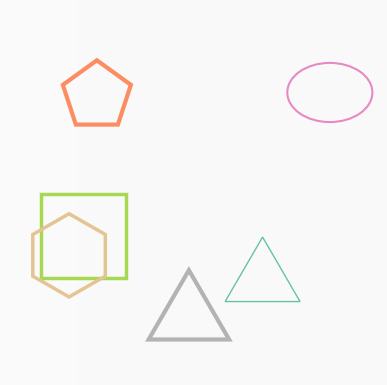[{"shape": "triangle", "thickness": 1, "radius": 0.56, "center": [0.678, 0.273]}, {"shape": "pentagon", "thickness": 3, "radius": 0.46, "center": [0.25, 0.751]}, {"shape": "oval", "thickness": 1.5, "radius": 0.55, "center": [0.851, 0.76]}, {"shape": "square", "thickness": 2.5, "radius": 0.55, "center": [0.215, 0.388]}, {"shape": "hexagon", "thickness": 2.5, "radius": 0.54, "center": [0.178, 0.337]}, {"shape": "triangle", "thickness": 3, "radius": 0.6, "center": [0.487, 0.178]}]